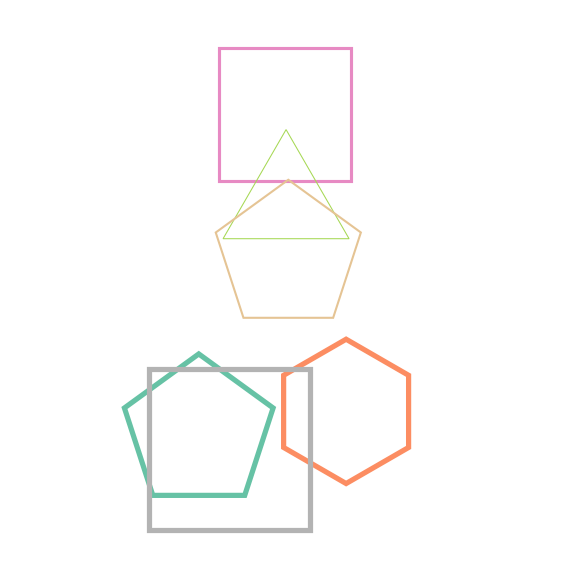[{"shape": "pentagon", "thickness": 2.5, "radius": 0.68, "center": [0.344, 0.251]}, {"shape": "hexagon", "thickness": 2.5, "radius": 0.62, "center": [0.599, 0.287]}, {"shape": "square", "thickness": 1.5, "radius": 0.57, "center": [0.494, 0.801]}, {"shape": "triangle", "thickness": 0.5, "radius": 0.63, "center": [0.495, 0.649]}, {"shape": "pentagon", "thickness": 1, "radius": 0.66, "center": [0.499, 0.556]}, {"shape": "square", "thickness": 2.5, "radius": 0.7, "center": [0.397, 0.221]}]